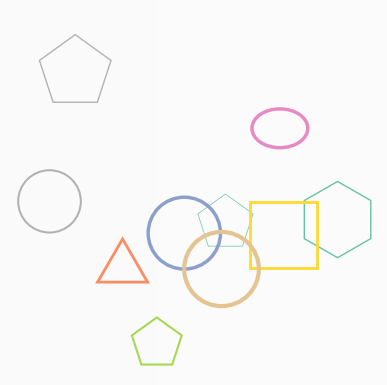[{"shape": "hexagon", "thickness": 1, "radius": 0.5, "center": [0.871, 0.43]}, {"shape": "pentagon", "thickness": 0.5, "radius": 0.37, "center": [0.582, 0.421]}, {"shape": "triangle", "thickness": 2, "radius": 0.37, "center": [0.316, 0.304]}, {"shape": "circle", "thickness": 2.5, "radius": 0.47, "center": [0.476, 0.394]}, {"shape": "oval", "thickness": 2.5, "radius": 0.36, "center": [0.722, 0.667]}, {"shape": "pentagon", "thickness": 1.5, "radius": 0.34, "center": [0.405, 0.108]}, {"shape": "square", "thickness": 2, "radius": 0.43, "center": [0.731, 0.389]}, {"shape": "circle", "thickness": 3, "radius": 0.48, "center": [0.572, 0.301]}, {"shape": "pentagon", "thickness": 1, "radius": 0.49, "center": [0.194, 0.813]}, {"shape": "circle", "thickness": 1.5, "radius": 0.4, "center": [0.128, 0.477]}]